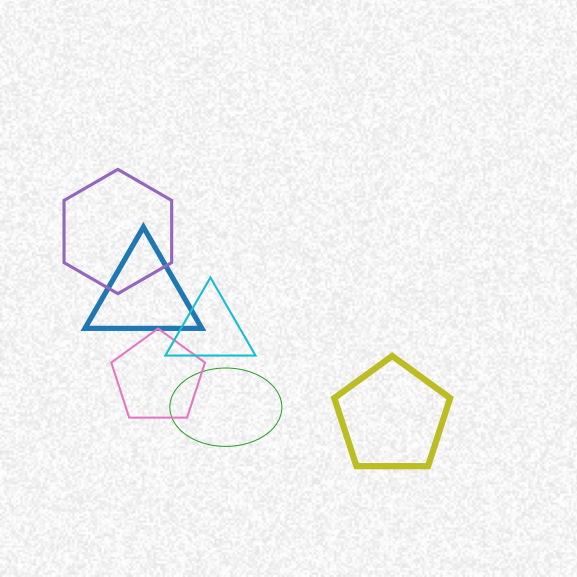[{"shape": "triangle", "thickness": 2.5, "radius": 0.58, "center": [0.248, 0.489]}, {"shape": "oval", "thickness": 0.5, "radius": 0.48, "center": [0.391, 0.294]}, {"shape": "hexagon", "thickness": 1.5, "radius": 0.54, "center": [0.204, 0.598]}, {"shape": "pentagon", "thickness": 1, "radius": 0.43, "center": [0.274, 0.345]}, {"shape": "pentagon", "thickness": 3, "radius": 0.53, "center": [0.679, 0.277]}, {"shape": "triangle", "thickness": 1, "radius": 0.45, "center": [0.364, 0.429]}]